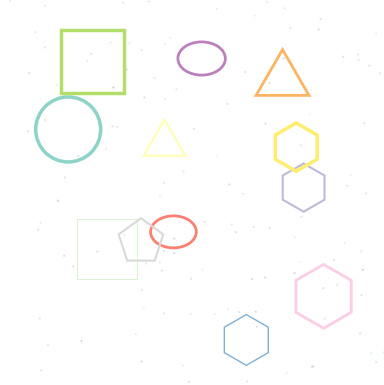[{"shape": "circle", "thickness": 2.5, "radius": 0.42, "center": [0.177, 0.664]}, {"shape": "triangle", "thickness": 1.5, "radius": 0.31, "center": [0.427, 0.627]}, {"shape": "hexagon", "thickness": 1.5, "radius": 0.31, "center": [0.789, 0.513]}, {"shape": "oval", "thickness": 2, "radius": 0.3, "center": [0.45, 0.398]}, {"shape": "hexagon", "thickness": 1, "radius": 0.33, "center": [0.64, 0.117]}, {"shape": "triangle", "thickness": 2, "radius": 0.4, "center": [0.734, 0.792]}, {"shape": "square", "thickness": 2.5, "radius": 0.41, "center": [0.24, 0.84]}, {"shape": "hexagon", "thickness": 2, "radius": 0.41, "center": [0.841, 0.23]}, {"shape": "pentagon", "thickness": 1.5, "radius": 0.3, "center": [0.366, 0.372]}, {"shape": "oval", "thickness": 2, "radius": 0.31, "center": [0.524, 0.848]}, {"shape": "square", "thickness": 0.5, "radius": 0.39, "center": [0.277, 0.354]}, {"shape": "hexagon", "thickness": 2.5, "radius": 0.31, "center": [0.769, 0.618]}]